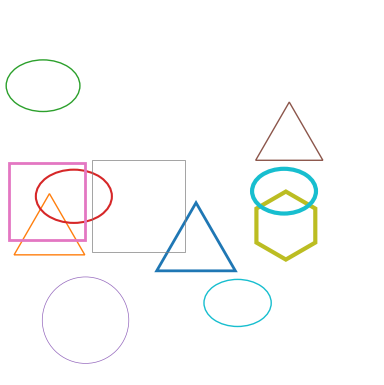[{"shape": "triangle", "thickness": 2, "radius": 0.59, "center": [0.509, 0.356]}, {"shape": "triangle", "thickness": 1, "radius": 0.53, "center": [0.128, 0.391]}, {"shape": "oval", "thickness": 1, "radius": 0.48, "center": [0.112, 0.777]}, {"shape": "oval", "thickness": 1.5, "radius": 0.49, "center": [0.192, 0.49]}, {"shape": "circle", "thickness": 0.5, "radius": 0.56, "center": [0.222, 0.168]}, {"shape": "triangle", "thickness": 1, "radius": 0.5, "center": [0.751, 0.634]}, {"shape": "square", "thickness": 2, "radius": 0.5, "center": [0.122, 0.477]}, {"shape": "square", "thickness": 0.5, "radius": 0.6, "center": [0.359, 0.465]}, {"shape": "hexagon", "thickness": 3, "radius": 0.44, "center": [0.742, 0.414]}, {"shape": "oval", "thickness": 1, "radius": 0.44, "center": [0.617, 0.213]}, {"shape": "oval", "thickness": 3, "radius": 0.42, "center": [0.738, 0.503]}]